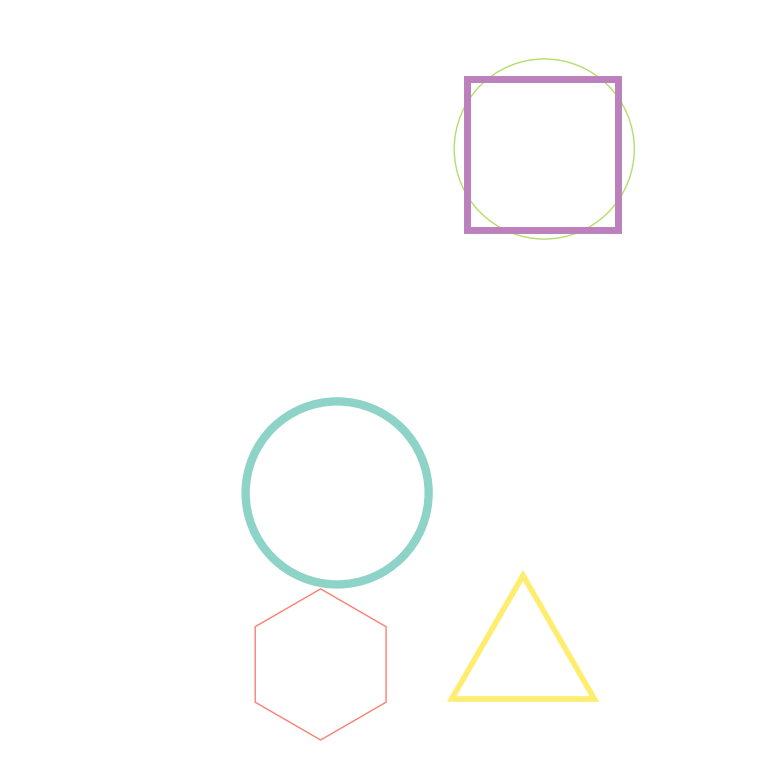[{"shape": "circle", "thickness": 3, "radius": 0.59, "center": [0.438, 0.36]}, {"shape": "hexagon", "thickness": 0.5, "radius": 0.49, "center": [0.416, 0.137]}, {"shape": "circle", "thickness": 0.5, "radius": 0.58, "center": [0.707, 0.806]}, {"shape": "square", "thickness": 2.5, "radius": 0.49, "center": [0.704, 0.8]}, {"shape": "triangle", "thickness": 2, "radius": 0.54, "center": [0.679, 0.146]}]